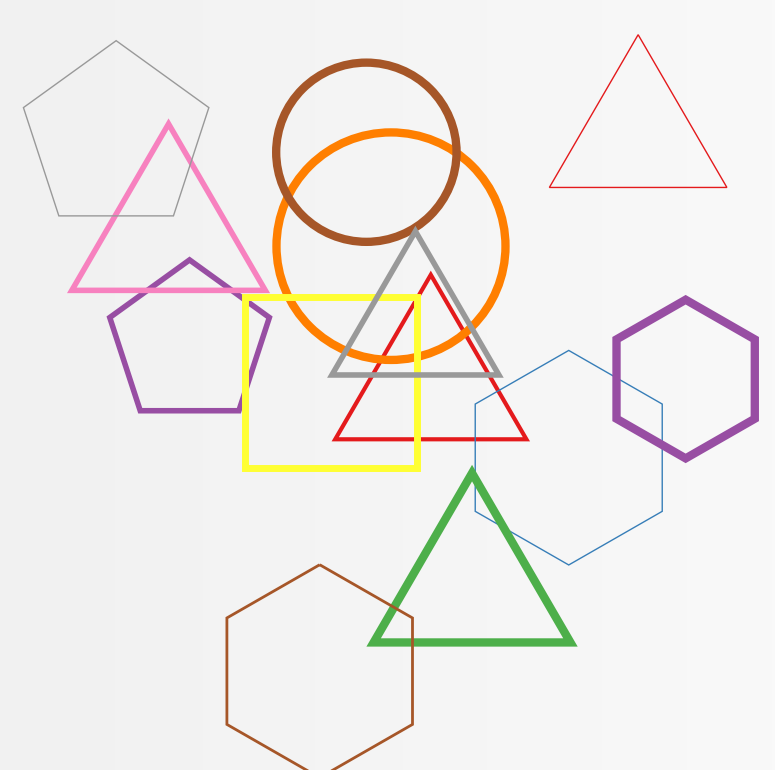[{"shape": "triangle", "thickness": 0.5, "radius": 0.66, "center": [0.823, 0.823]}, {"shape": "triangle", "thickness": 1.5, "radius": 0.71, "center": [0.556, 0.501]}, {"shape": "hexagon", "thickness": 0.5, "radius": 0.7, "center": [0.734, 0.406]}, {"shape": "triangle", "thickness": 3, "radius": 0.73, "center": [0.609, 0.239]}, {"shape": "hexagon", "thickness": 3, "radius": 0.52, "center": [0.885, 0.508]}, {"shape": "pentagon", "thickness": 2, "radius": 0.54, "center": [0.245, 0.554]}, {"shape": "circle", "thickness": 3, "radius": 0.74, "center": [0.504, 0.68]}, {"shape": "square", "thickness": 2.5, "radius": 0.56, "center": [0.427, 0.503]}, {"shape": "hexagon", "thickness": 1, "radius": 0.69, "center": [0.413, 0.128]}, {"shape": "circle", "thickness": 3, "radius": 0.58, "center": [0.473, 0.802]}, {"shape": "triangle", "thickness": 2, "radius": 0.72, "center": [0.217, 0.695]}, {"shape": "pentagon", "thickness": 0.5, "radius": 0.63, "center": [0.15, 0.821]}, {"shape": "triangle", "thickness": 2, "radius": 0.62, "center": [0.536, 0.575]}]